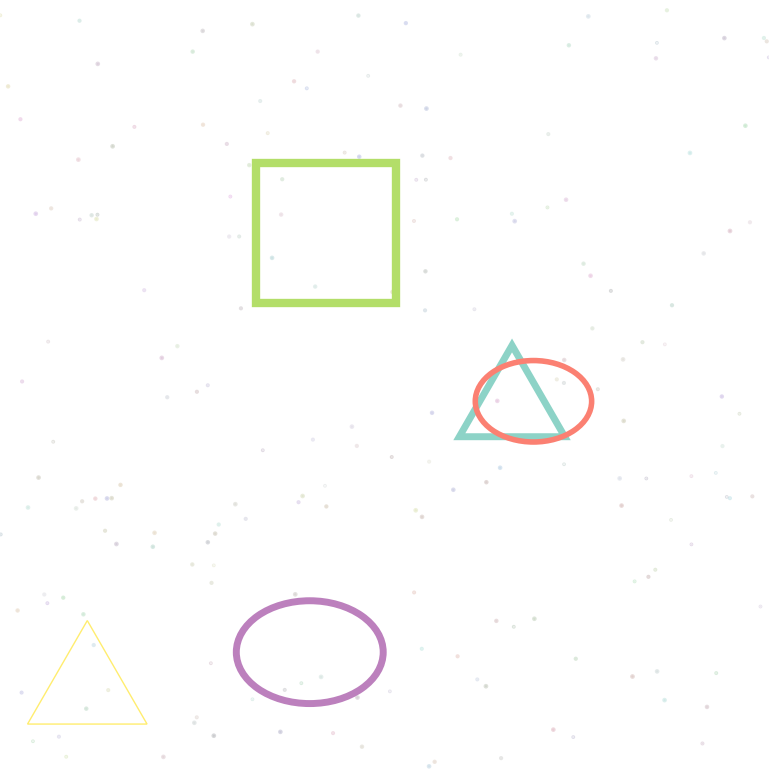[{"shape": "triangle", "thickness": 2.5, "radius": 0.4, "center": [0.665, 0.472]}, {"shape": "oval", "thickness": 2, "radius": 0.38, "center": [0.693, 0.479]}, {"shape": "square", "thickness": 3, "radius": 0.46, "center": [0.423, 0.698]}, {"shape": "oval", "thickness": 2.5, "radius": 0.48, "center": [0.402, 0.153]}, {"shape": "triangle", "thickness": 0.5, "radius": 0.45, "center": [0.113, 0.104]}]